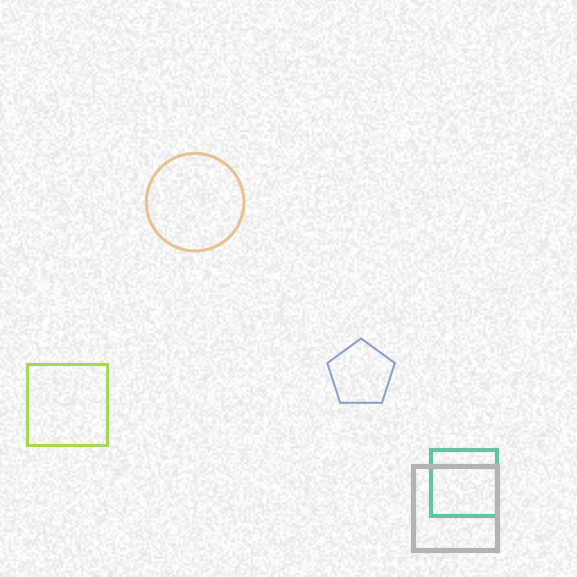[{"shape": "square", "thickness": 2, "radius": 0.29, "center": [0.804, 0.162]}, {"shape": "pentagon", "thickness": 1, "radius": 0.31, "center": [0.625, 0.351]}, {"shape": "square", "thickness": 1.5, "radius": 0.35, "center": [0.116, 0.299]}, {"shape": "circle", "thickness": 1.5, "radius": 0.42, "center": [0.338, 0.649]}, {"shape": "square", "thickness": 2.5, "radius": 0.37, "center": [0.788, 0.119]}]